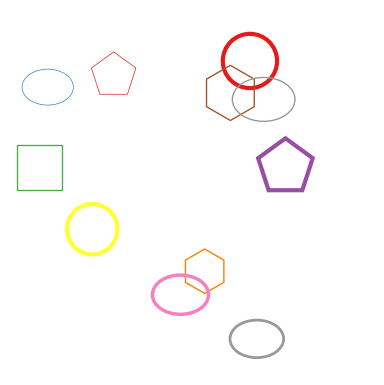[{"shape": "pentagon", "thickness": 0.5, "radius": 0.3, "center": [0.295, 0.804]}, {"shape": "circle", "thickness": 3, "radius": 0.35, "center": [0.649, 0.842]}, {"shape": "oval", "thickness": 0.5, "radius": 0.33, "center": [0.124, 0.774]}, {"shape": "square", "thickness": 1, "radius": 0.29, "center": [0.103, 0.565]}, {"shape": "pentagon", "thickness": 3, "radius": 0.37, "center": [0.741, 0.566]}, {"shape": "hexagon", "thickness": 1, "radius": 0.29, "center": [0.532, 0.296]}, {"shape": "circle", "thickness": 3, "radius": 0.33, "center": [0.24, 0.405]}, {"shape": "hexagon", "thickness": 1, "radius": 0.36, "center": [0.598, 0.759]}, {"shape": "oval", "thickness": 2.5, "radius": 0.36, "center": [0.469, 0.235]}, {"shape": "oval", "thickness": 2, "radius": 0.35, "center": [0.667, 0.12]}, {"shape": "oval", "thickness": 1, "radius": 0.41, "center": [0.685, 0.742]}]